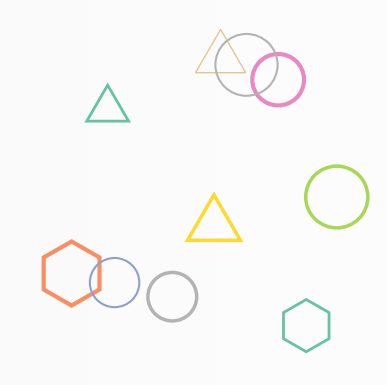[{"shape": "hexagon", "thickness": 2, "radius": 0.34, "center": [0.79, 0.154]}, {"shape": "triangle", "thickness": 2, "radius": 0.31, "center": [0.278, 0.716]}, {"shape": "hexagon", "thickness": 3, "radius": 0.42, "center": [0.185, 0.29]}, {"shape": "circle", "thickness": 1.5, "radius": 0.32, "center": [0.296, 0.266]}, {"shape": "circle", "thickness": 3, "radius": 0.33, "center": [0.718, 0.793]}, {"shape": "circle", "thickness": 2.5, "radius": 0.4, "center": [0.869, 0.488]}, {"shape": "triangle", "thickness": 2.5, "radius": 0.39, "center": [0.552, 0.415]}, {"shape": "triangle", "thickness": 1, "radius": 0.37, "center": [0.569, 0.849]}, {"shape": "circle", "thickness": 1.5, "radius": 0.4, "center": [0.636, 0.831]}, {"shape": "circle", "thickness": 2.5, "radius": 0.31, "center": [0.445, 0.229]}]